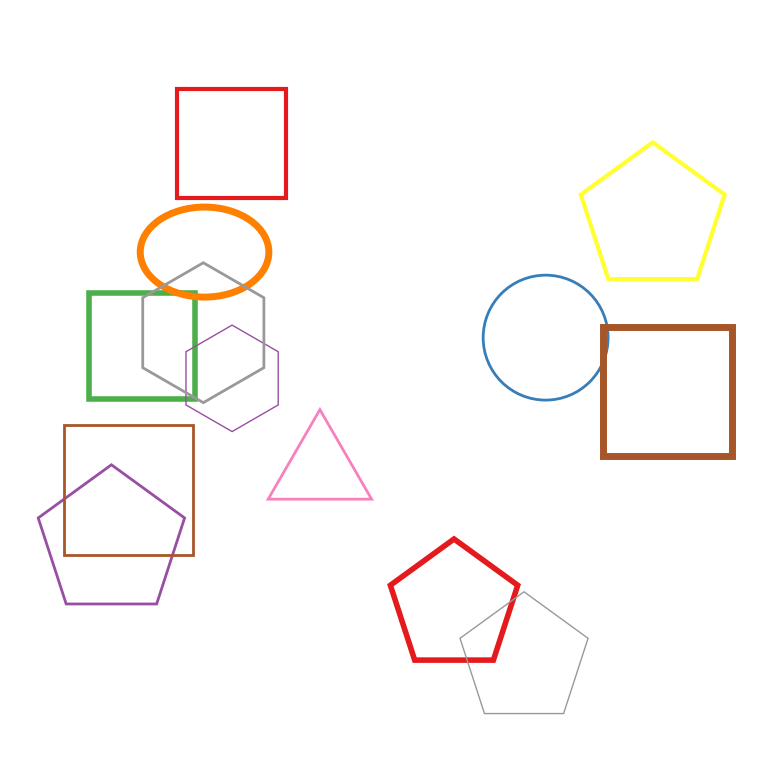[{"shape": "pentagon", "thickness": 2, "radius": 0.43, "center": [0.59, 0.213]}, {"shape": "square", "thickness": 1.5, "radius": 0.35, "center": [0.301, 0.813]}, {"shape": "circle", "thickness": 1, "radius": 0.41, "center": [0.709, 0.562]}, {"shape": "square", "thickness": 2, "radius": 0.34, "center": [0.185, 0.55]}, {"shape": "pentagon", "thickness": 1, "radius": 0.5, "center": [0.145, 0.296]}, {"shape": "hexagon", "thickness": 0.5, "radius": 0.35, "center": [0.301, 0.509]}, {"shape": "oval", "thickness": 2.5, "radius": 0.42, "center": [0.266, 0.673]}, {"shape": "pentagon", "thickness": 1.5, "radius": 0.49, "center": [0.848, 0.717]}, {"shape": "square", "thickness": 1, "radius": 0.42, "center": [0.167, 0.364]}, {"shape": "square", "thickness": 2.5, "radius": 0.42, "center": [0.867, 0.492]}, {"shape": "triangle", "thickness": 1, "radius": 0.39, "center": [0.415, 0.39]}, {"shape": "hexagon", "thickness": 1, "radius": 0.45, "center": [0.264, 0.568]}, {"shape": "pentagon", "thickness": 0.5, "radius": 0.44, "center": [0.681, 0.144]}]